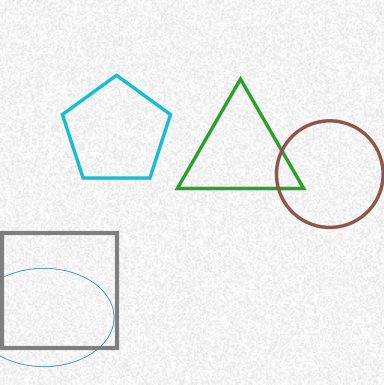[{"shape": "oval", "thickness": 0.5, "radius": 0.91, "center": [0.114, 0.175]}, {"shape": "triangle", "thickness": 2.5, "radius": 0.95, "center": [0.625, 0.605]}, {"shape": "circle", "thickness": 2.5, "radius": 0.69, "center": [0.857, 0.548]}, {"shape": "square", "thickness": 3, "radius": 0.75, "center": [0.154, 0.245]}, {"shape": "pentagon", "thickness": 2.5, "radius": 0.74, "center": [0.303, 0.657]}]